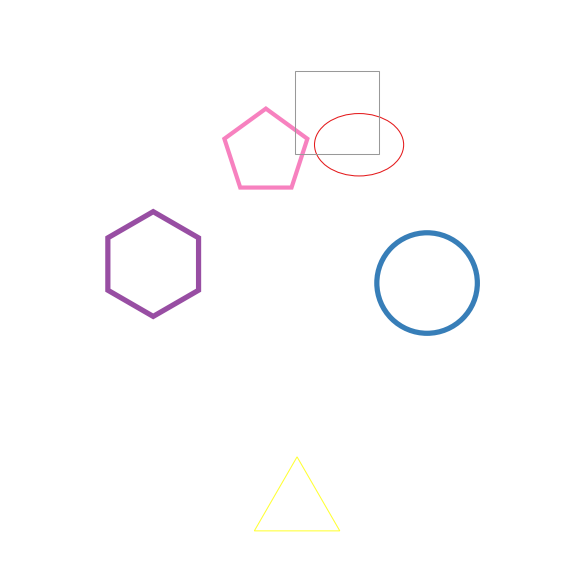[{"shape": "oval", "thickness": 0.5, "radius": 0.39, "center": [0.622, 0.748]}, {"shape": "circle", "thickness": 2.5, "radius": 0.44, "center": [0.74, 0.509]}, {"shape": "hexagon", "thickness": 2.5, "radius": 0.45, "center": [0.265, 0.542]}, {"shape": "triangle", "thickness": 0.5, "radius": 0.43, "center": [0.514, 0.123]}, {"shape": "pentagon", "thickness": 2, "radius": 0.38, "center": [0.46, 0.735]}, {"shape": "square", "thickness": 0.5, "radius": 0.36, "center": [0.584, 0.805]}]